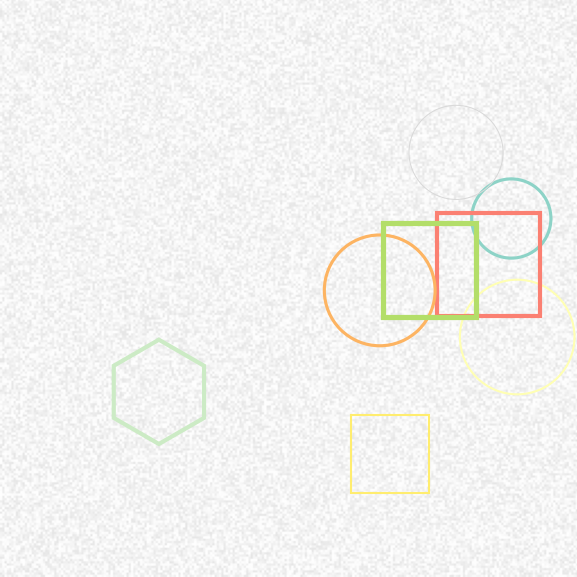[{"shape": "circle", "thickness": 1.5, "radius": 0.34, "center": [0.885, 0.621]}, {"shape": "circle", "thickness": 1, "radius": 0.5, "center": [0.896, 0.416]}, {"shape": "square", "thickness": 2, "radius": 0.45, "center": [0.846, 0.542]}, {"shape": "circle", "thickness": 1.5, "radius": 0.48, "center": [0.658, 0.496]}, {"shape": "square", "thickness": 2.5, "radius": 0.41, "center": [0.744, 0.531]}, {"shape": "circle", "thickness": 0.5, "radius": 0.41, "center": [0.79, 0.735]}, {"shape": "hexagon", "thickness": 2, "radius": 0.45, "center": [0.275, 0.321]}, {"shape": "square", "thickness": 1, "radius": 0.34, "center": [0.675, 0.213]}]